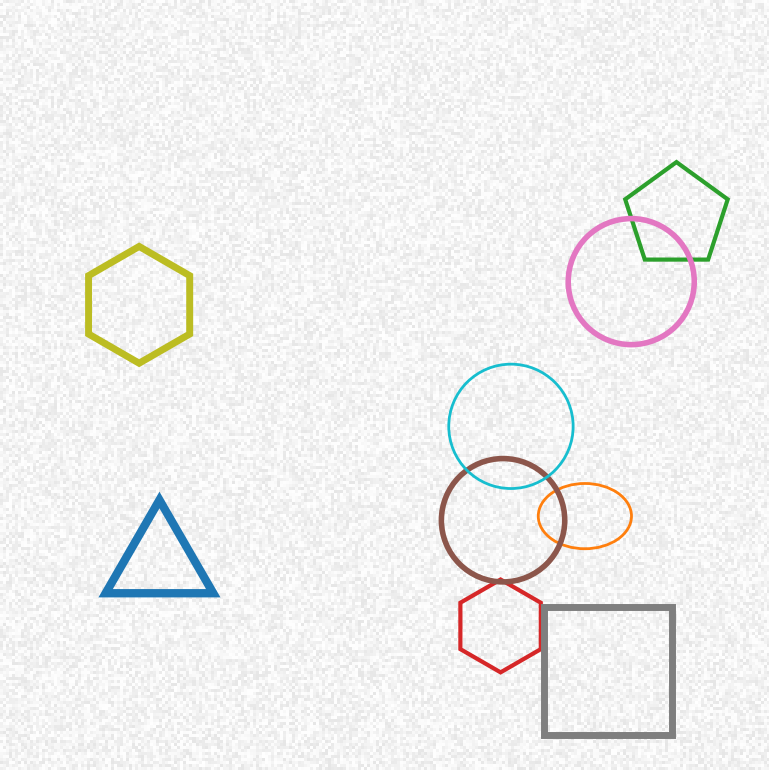[{"shape": "triangle", "thickness": 3, "radius": 0.4, "center": [0.207, 0.27]}, {"shape": "oval", "thickness": 1, "radius": 0.3, "center": [0.76, 0.33]}, {"shape": "pentagon", "thickness": 1.5, "radius": 0.35, "center": [0.879, 0.719]}, {"shape": "hexagon", "thickness": 1.5, "radius": 0.3, "center": [0.65, 0.187]}, {"shape": "circle", "thickness": 2, "radius": 0.4, "center": [0.653, 0.324]}, {"shape": "circle", "thickness": 2, "radius": 0.41, "center": [0.82, 0.634]}, {"shape": "square", "thickness": 2.5, "radius": 0.42, "center": [0.79, 0.128]}, {"shape": "hexagon", "thickness": 2.5, "radius": 0.38, "center": [0.181, 0.604]}, {"shape": "circle", "thickness": 1, "radius": 0.4, "center": [0.664, 0.446]}]